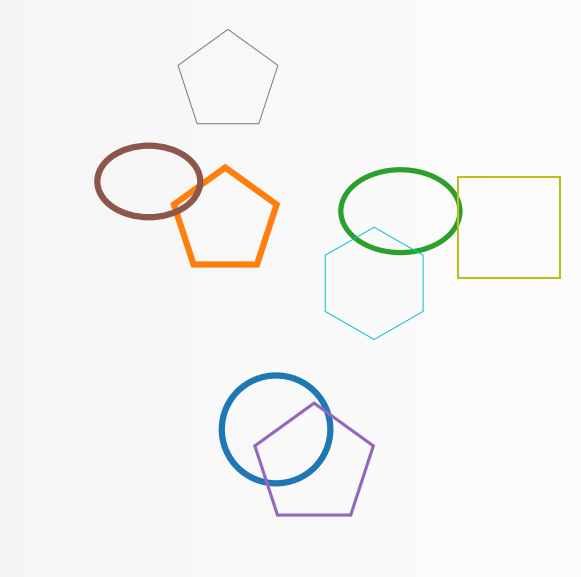[{"shape": "circle", "thickness": 3, "radius": 0.47, "center": [0.475, 0.256]}, {"shape": "pentagon", "thickness": 3, "radius": 0.46, "center": [0.388, 0.616]}, {"shape": "oval", "thickness": 2.5, "radius": 0.51, "center": [0.689, 0.634]}, {"shape": "pentagon", "thickness": 1.5, "radius": 0.54, "center": [0.54, 0.194]}, {"shape": "oval", "thickness": 3, "radius": 0.44, "center": [0.256, 0.685]}, {"shape": "pentagon", "thickness": 0.5, "radius": 0.45, "center": [0.392, 0.858]}, {"shape": "square", "thickness": 1, "radius": 0.44, "center": [0.875, 0.605]}, {"shape": "hexagon", "thickness": 0.5, "radius": 0.49, "center": [0.644, 0.508]}]